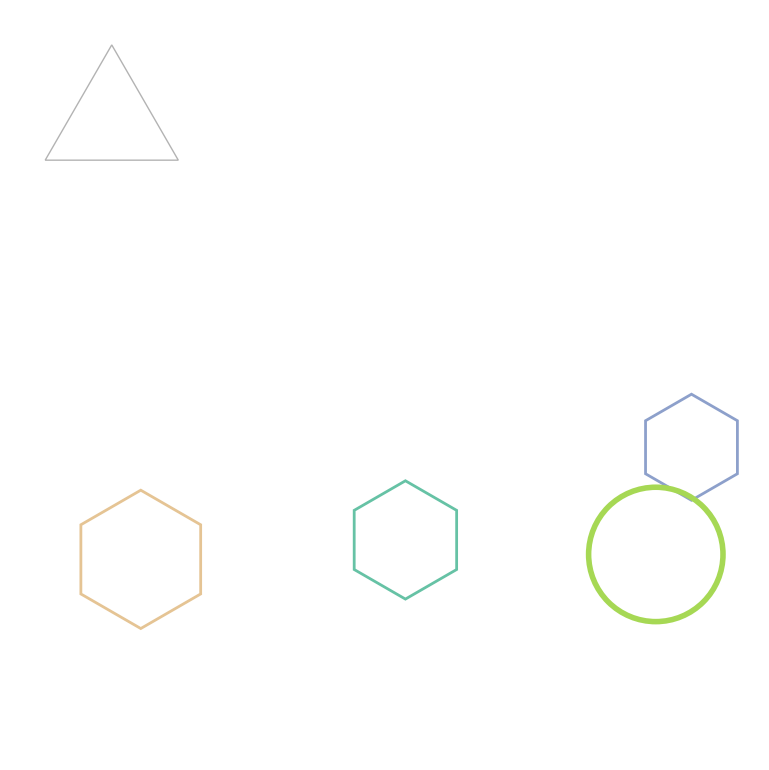[{"shape": "hexagon", "thickness": 1, "radius": 0.38, "center": [0.527, 0.299]}, {"shape": "hexagon", "thickness": 1, "radius": 0.34, "center": [0.898, 0.419]}, {"shape": "circle", "thickness": 2, "radius": 0.44, "center": [0.852, 0.28]}, {"shape": "hexagon", "thickness": 1, "radius": 0.45, "center": [0.183, 0.274]}, {"shape": "triangle", "thickness": 0.5, "radius": 0.5, "center": [0.145, 0.842]}]